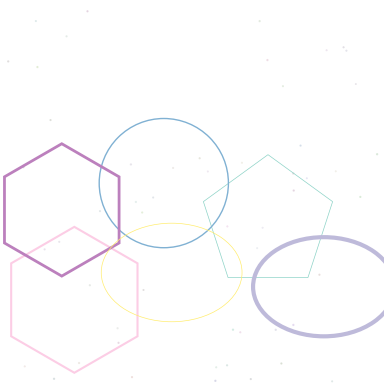[{"shape": "pentagon", "thickness": 0.5, "radius": 0.88, "center": [0.696, 0.422]}, {"shape": "oval", "thickness": 3, "radius": 0.92, "center": [0.841, 0.255]}, {"shape": "circle", "thickness": 1, "radius": 0.84, "center": [0.425, 0.524]}, {"shape": "hexagon", "thickness": 1.5, "radius": 0.95, "center": [0.193, 0.221]}, {"shape": "hexagon", "thickness": 2, "radius": 0.86, "center": [0.16, 0.455]}, {"shape": "oval", "thickness": 0.5, "radius": 0.91, "center": [0.446, 0.292]}]